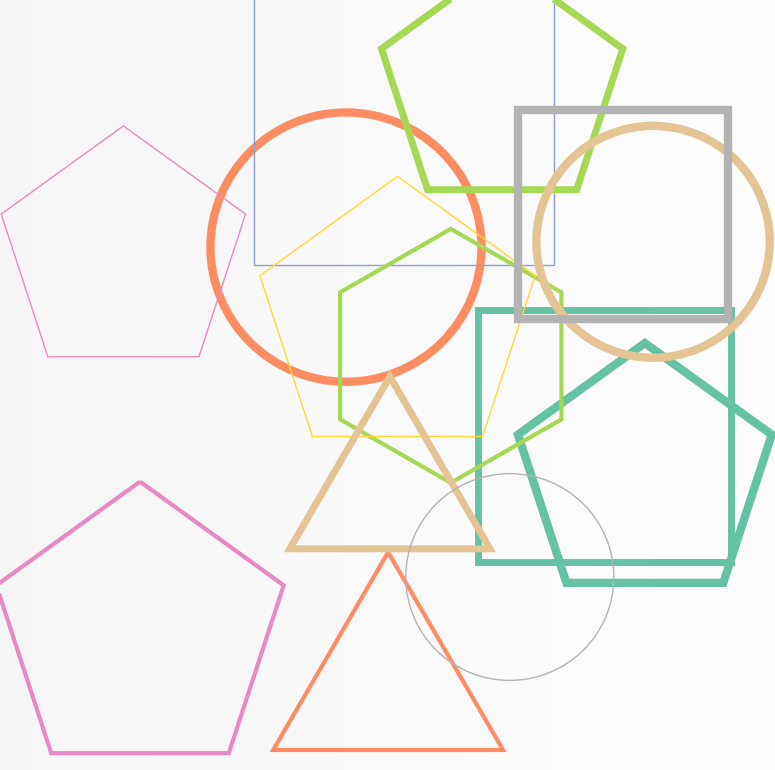[{"shape": "pentagon", "thickness": 3, "radius": 0.86, "center": [0.832, 0.382]}, {"shape": "square", "thickness": 2.5, "radius": 0.82, "center": [0.78, 0.434]}, {"shape": "circle", "thickness": 3, "radius": 0.87, "center": [0.446, 0.679]}, {"shape": "triangle", "thickness": 1.5, "radius": 0.86, "center": [0.501, 0.112]}, {"shape": "square", "thickness": 0.5, "radius": 0.97, "center": [0.522, 0.849]}, {"shape": "pentagon", "thickness": 1.5, "radius": 0.97, "center": [0.181, 0.18]}, {"shape": "pentagon", "thickness": 0.5, "radius": 0.83, "center": [0.159, 0.671]}, {"shape": "pentagon", "thickness": 2.5, "radius": 0.82, "center": [0.648, 0.886]}, {"shape": "hexagon", "thickness": 1.5, "radius": 0.82, "center": [0.582, 0.538]}, {"shape": "pentagon", "thickness": 0.5, "radius": 0.93, "center": [0.513, 0.584]}, {"shape": "triangle", "thickness": 2.5, "radius": 0.75, "center": [0.503, 0.362]}, {"shape": "circle", "thickness": 3, "radius": 0.75, "center": [0.843, 0.686]}, {"shape": "circle", "thickness": 0.5, "radius": 0.67, "center": [0.658, 0.251]}, {"shape": "square", "thickness": 3, "radius": 0.68, "center": [0.804, 0.721]}]